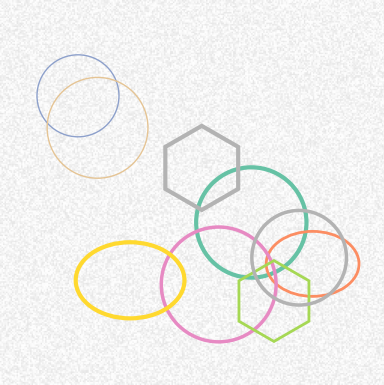[{"shape": "circle", "thickness": 3, "radius": 0.72, "center": [0.653, 0.422]}, {"shape": "oval", "thickness": 2, "radius": 0.6, "center": [0.812, 0.315]}, {"shape": "circle", "thickness": 1, "radius": 0.53, "center": [0.203, 0.751]}, {"shape": "circle", "thickness": 2.5, "radius": 0.75, "center": [0.568, 0.261]}, {"shape": "hexagon", "thickness": 2, "radius": 0.52, "center": [0.712, 0.218]}, {"shape": "oval", "thickness": 3, "radius": 0.71, "center": [0.338, 0.272]}, {"shape": "circle", "thickness": 1, "radius": 0.65, "center": [0.253, 0.668]}, {"shape": "circle", "thickness": 2.5, "radius": 0.61, "center": [0.777, 0.331]}, {"shape": "hexagon", "thickness": 3, "radius": 0.55, "center": [0.524, 0.564]}]